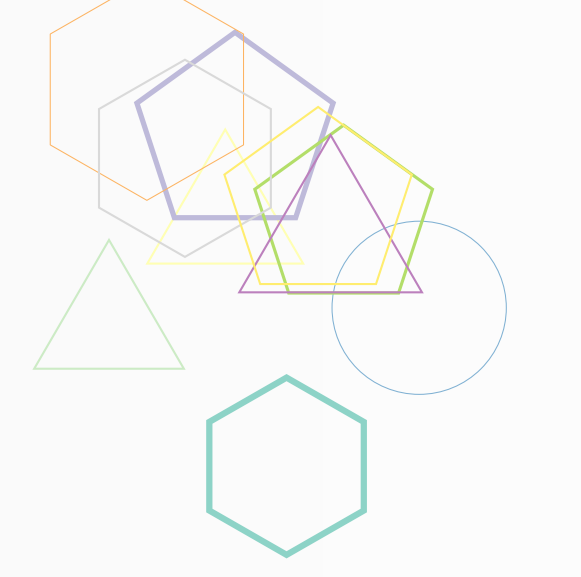[{"shape": "hexagon", "thickness": 3, "radius": 0.77, "center": [0.493, 0.192]}, {"shape": "triangle", "thickness": 1, "radius": 0.77, "center": [0.387, 0.62]}, {"shape": "pentagon", "thickness": 2.5, "radius": 0.89, "center": [0.404, 0.766]}, {"shape": "circle", "thickness": 0.5, "radius": 0.75, "center": [0.721, 0.466]}, {"shape": "hexagon", "thickness": 0.5, "radius": 0.96, "center": [0.253, 0.844]}, {"shape": "pentagon", "thickness": 1.5, "radius": 0.8, "center": [0.591, 0.622]}, {"shape": "hexagon", "thickness": 1, "radius": 0.85, "center": [0.318, 0.725]}, {"shape": "triangle", "thickness": 1, "radius": 0.91, "center": [0.569, 0.584]}, {"shape": "triangle", "thickness": 1, "radius": 0.74, "center": [0.188, 0.435]}, {"shape": "pentagon", "thickness": 1, "radius": 0.85, "center": [0.547, 0.644]}]